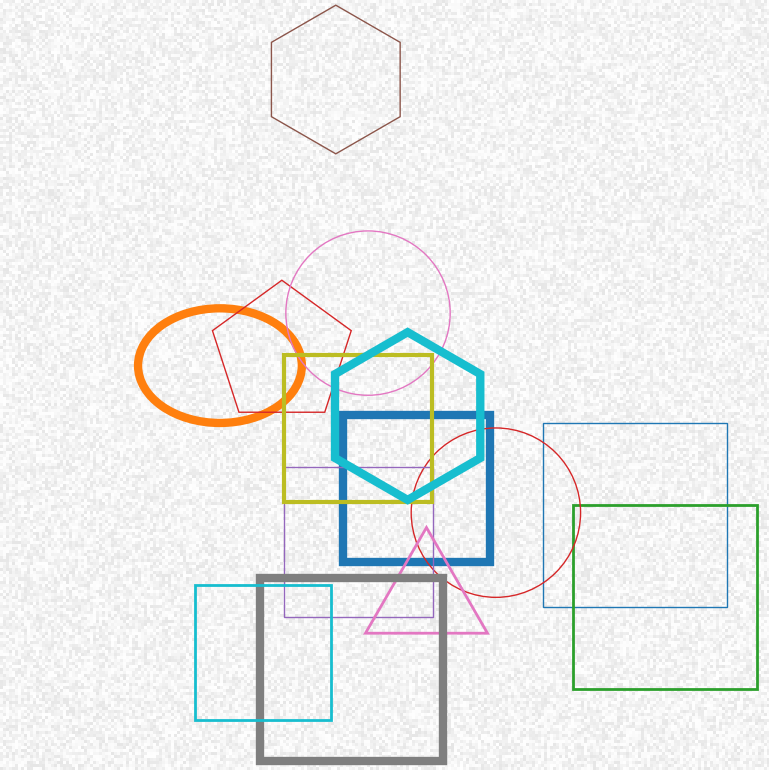[{"shape": "square", "thickness": 0.5, "radius": 0.6, "center": [0.825, 0.332]}, {"shape": "square", "thickness": 3, "radius": 0.48, "center": [0.54, 0.365]}, {"shape": "oval", "thickness": 3, "radius": 0.53, "center": [0.286, 0.525]}, {"shape": "square", "thickness": 1, "radius": 0.6, "center": [0.863, 0.224]}, {"shape": "pentagon", "thickness": 0.5, "radius": 0.47, "center": [0.366, 0.541]}, {"shape": "circle", "thickness": 0.5, "radius": 0.55, "center": [0.644, 0.334]}, {"shape": "square", "thickness": 0.5, "radius": 0.49, "center": [0.466, 0.296]}, {"shape": "hexagon", "thickness": 0.5, "radius": 0.48, "center": [0.436, 0.897]}, {"shape": "circle", "thickness": 0.5, "radius": 0.53, "center": [0.478, 0.593]}, {"shape": "triangle", "thickness": 1, "radius": 0.46, "center": [0.554, 0.223]}, {"shape": "square", "thickness": 3, "radius": 0.59, "center": [0.457, 0.13]}, {"shape": "square", "thickness": 1.5, "radius": 0.48, "center": [0.465, 0.443]}, {"shape": "square", "thickness": 1, "radius": 0.44, "center": [0.341, 0.153]}, {"shape": "hexagon", "thickness": 3, "radius": 0.54, "center": [0.529, 0.46]}]